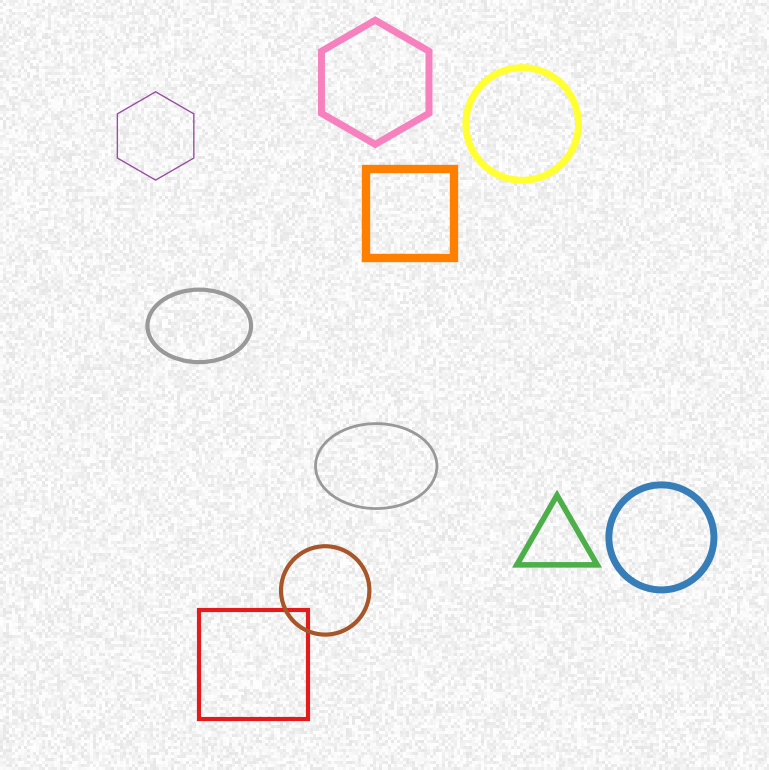[{"shape": "square", "thickness": 1.5, "radius": 0.35, "center": [0.33, 0.137]}, {"shape": "circle", "thickness": 2.5, "radius": 0.34, "center": [0.859, 0.302]}, {"shape": "triangle", "thickness": 2, "radius": 0.3, "center": [0.723, 0.297]}, {"shape": "hexagon", "thickness": 0.5, "radius": 0.29, "center": [0.202, 0.823]}, {"shape": "square", "thickness": 3, "radius": 0.29, "center": [0.532, 0.723]}, {"shape": "circle", "thickness": 2.5, "radius": 0.37, "center": [0.678, 0.839]}, {"shape": "circle", "thickness": 1.5, "radius": 0.29, "center": [0.422, 0.233]}, {"shape": "hexagon", "thickness": 2.5, "radius": 0.4, "center": [0.487, 0.893]}, {"shape": "oval", "thickness": 1, "radius": 0.39, "center": [0.489, 0.395]}, {"shape": "oval", "thickness": 1.5, "radius": 0.34, "center": [0.259, 0.577]}]